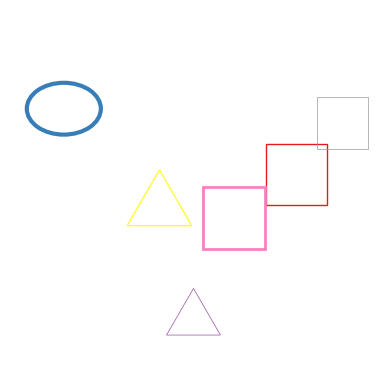[{"shape": "square", "thickness": 1, "radius": 0.4, "center": [0.77, 0.547]}, {"shape": "oval", "thickness": 3, "radius": 0.48, "center": [0.166, 0.718]}, {"shape": "triangle", "thickness": 0.5, "radius": 0.4, "center": [0.503, 0.17]}, {"shape": "triangle", "thickness": 1, "radius": 0.48, "center": [0.414, 0.462]}, {"shape": "square", "thickness": 2, "radius": 0.4, "center": [0.607, 0.434]}, {"shape": "square", "thickness": 0.5, "radius": 0.33, "center": [0.89, 0.68]}]